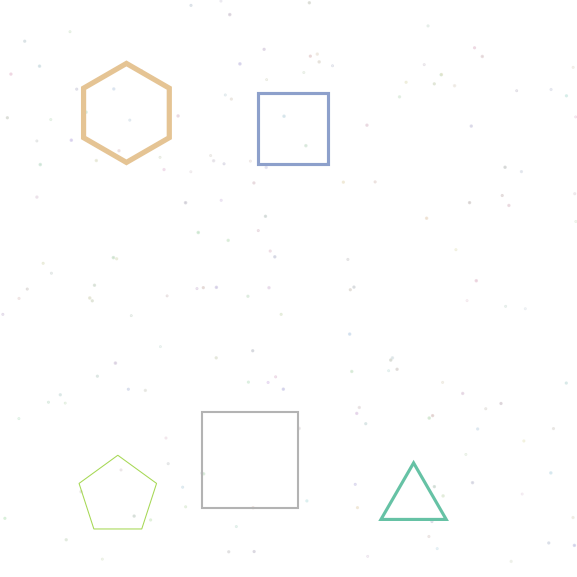[{"shape": "triangle", "thickness": 1.5, "radius": 0.33, "center": [0.716, 0.132]}, {"shape": "square", "thickness": 1.5, "radius": 0.3, "center": [0.508, 0.777]}, {"shape": "pentagon", "thickness": 0.5, "radius": 0.35, "center": [0.204, 0.14]}, {"shape": "hexagon", "thickness": 2.5, "radius": 0.43, "center": [0.219, 0.804]}, {"shape": "square", "thickness": 1, "radius": 0.42, "center": [0.432, 0.203]}]